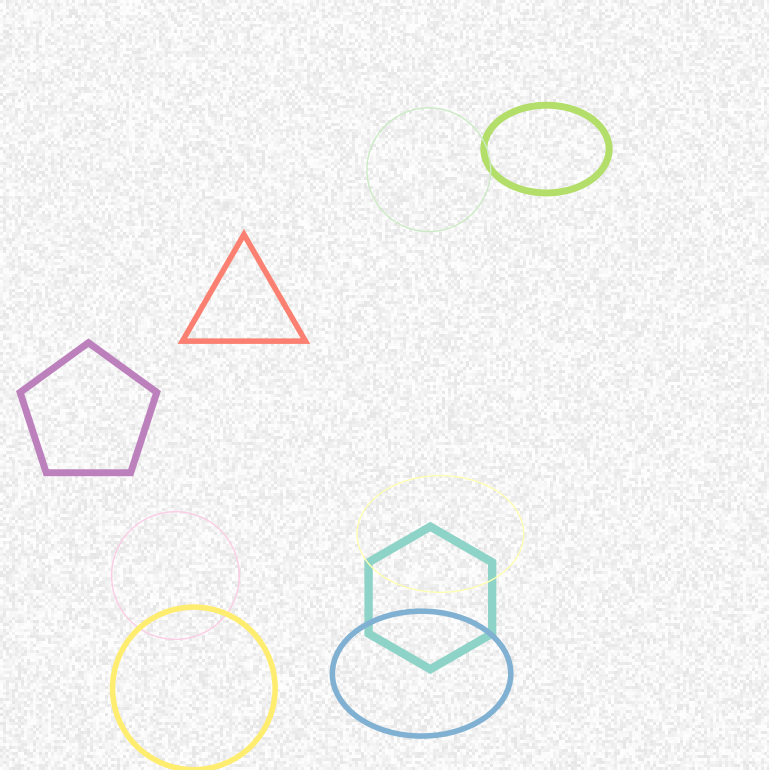[{"shape": "hexagon", "thickness": 3, "radius": 0.46, "center": [0.559, 0.223]}, {"shape": "oval", "thickness": 0.5, "radius": 0.54, "center": [0.572, 0.307]}, {"shape": "triangle", "thickness": 2, "radius": 0.46, "center": [0.317, 0.603]}, {"shape": "oval", "thickness": 2, "radius": 0.58, "center": [0.547, 0.125]}, {"shape": "oval", "thickness": 2.5, "radius": 0.41, "center": [0.71, 0.806]}, {"shape": "circle", "thickness": 0.5, "radius": 0.41, "center": [0.228, 0.252]}, {"shape": "pentagon", "thickness": 2.5, "radius": 0.47, "center": [0.115, 0.462]}, {"shape": "circle", "thickness": 0.5, "radius": 0.4, "center": [0.557, 0.78]}, {"shape": "circle", "thickness": 2, "radius": 0.53, "center": [0.252, 0.106]}]